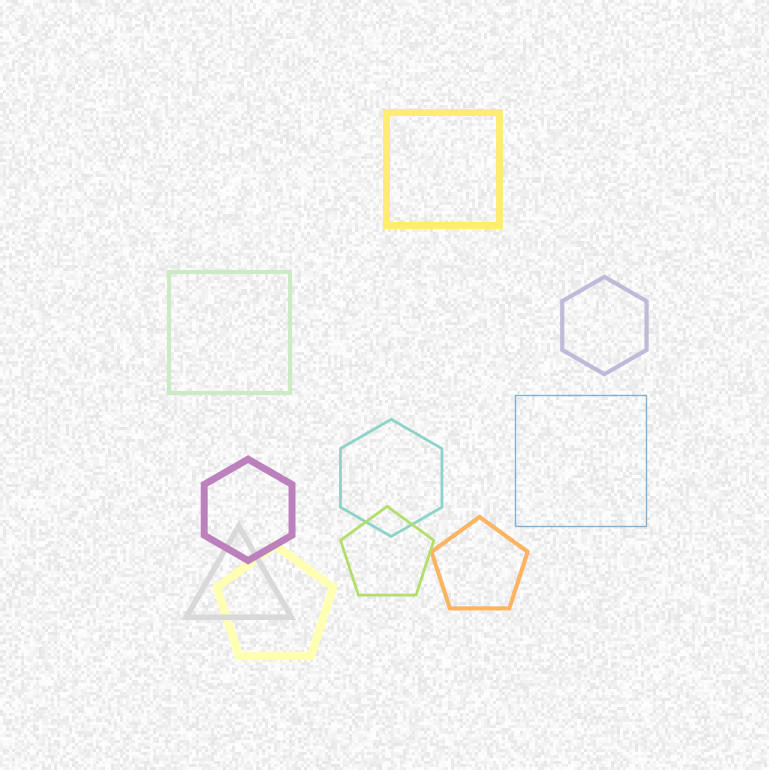[{"shape": "hexagon", "thickness": 1, "radius": 0.38, "center": [0.508, 0.379]}, {"shape": "pentagon", "thickness": 3, "radius": 0.4, "center": [0.357, 0.213]}, {"shape": "hexagon", "thickness": 1.5, "radius": 0.32, "center": [0.785, 0.577]}, {"shape": "square", "thickness": 0.5, "radius": 0.42, "center": [0.754, 0.402]}, {"shape": "pentagon", "thickness": 1.5, "radius": 0.33, "center": [0.623, 0.263]}, {"shape": "pentagon", "thickness": 1, "radius": 0.32, "center": [0.503, 0.279]}, {"shape": "triangle", "thickness": 2, "radius": 0.39, "center": [0.31, 0.238]}, {"shape": "hexagon", "thickness": 2.5, "radius": 0.33, "center": [0.322, 0.338]}, {"shape": "square", "thickness": 1.5, "radius": 0.39, "center": [0.298, 0.568]}, {"shape": "square", "thickness": 2.5, "radius": 0.36, "center": [0.575, 0.781]}]